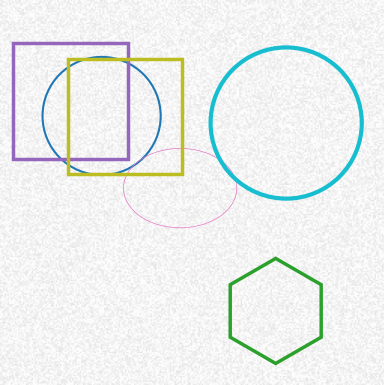[{"shape": "circle", "thickness": 1.5, "radius": 0.77, "center": [0.264, 0.699]}, {"shape": "hexagon", "thickness": 2.5, "radius": 0.68, "center": [0.716, 0.192]}, {"shape": "square", "thickness": 2.5, "radius": 0.75, "center": [0.182, 0.737]}, {"shape": "oval", "thickness": 0.5, "radius": 0.74, "center": [0.468, 0.511]}, {"shape": "square", "thickness": 2.5, "radius": 0.74, "center": [0.325, 0.698]}, {"shape": "circle", "thickness": 3, "radius": 0.98, "center": [0.743, 0.68]}]